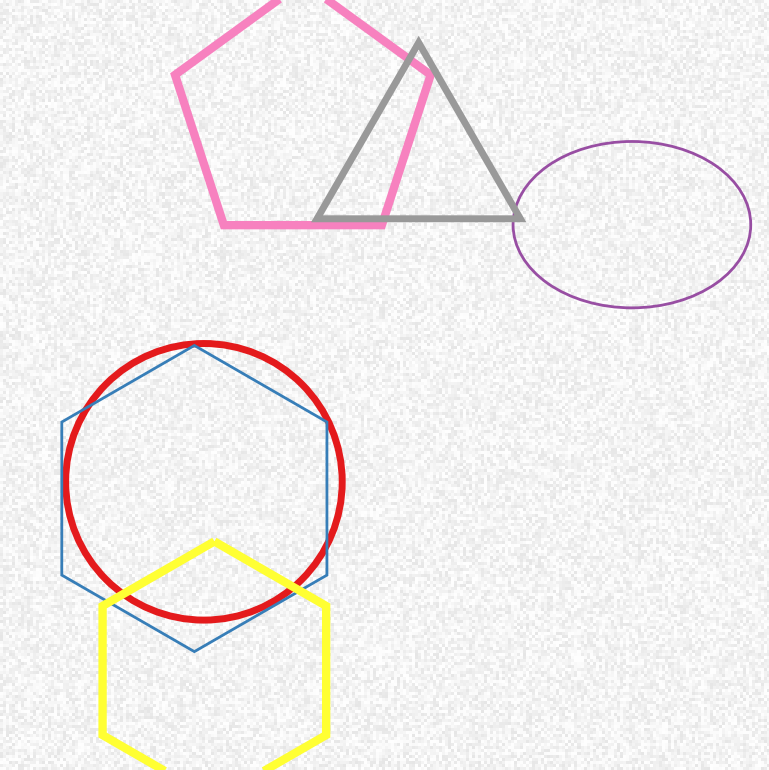[{"shape": "circle", "thickness": 2.5, "radius": 0.9, "center": [0.265, 0.374]}, {"shape": "hexagon", "thickness": 1, "radius": 0.99, "center": [0.252, 0.353]}, {"shape": "oval", "thickness": 1, "radius": 0.77, "center": [0.821, 0.708]}, {"shape": "hexagon", "thickness": 3, "radius": 0.84, "center": [0.278, 0.129]}, {"shape": "pentagon", "thickness": 3, "radius": 0.87, "center": [0.393, 0.849]}, {"shape": "triangle", "thickness": 2.5, "radius": 0.76, "center": [0.544, 0.792]}]